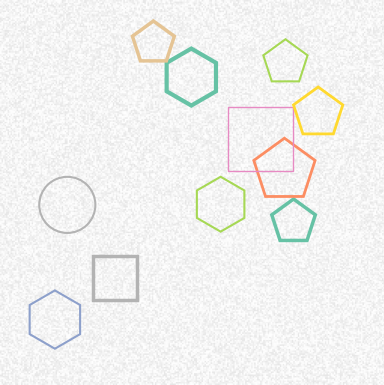[{"shape": "hexagon", "thickness": 3, "radius": 0.37, "center": [0.497, 0.8]}, {"shape": "pentagon", "thickness": 2.5, "radius": 0.3, "center": [0.762, 0.424]}, {"shape": "pentagon", "thickness": 2, "radius": 0.42, "center": [0.739, 0.557]}, {"shape": "hexagon", "thickness": 1.5, "radius": 0.38, "center": [0.143, 0.17]}, {"shape": "square", "thickness": 1, "radius": 0.42, "center": [0.677, 0.639]}, {"shape": "pentagon", "thickness": 1.5, "radius": 0.3, "center": [0.741, 0.838]}, {"shape": "hexagon", "thickness": 1.5, "radius": 0.36, "center": [0.573, 0.47]}, {"shape": "pentagon", "thickness": 2, "radius": 0.34, "center": [0.826, 0.707]}, {"shape": "pentagon", "thickness": 2.5, "radius": 0.29, "center": [0.398, 0.888]}, {"shape": "circle", "thickness": 1.5, "radius": 0.36, "center": [0.175, 0.468]}, {"shape": "square", "thickness": 2.5, "radius": 0.29, "center": [0.298, 0.279]}]